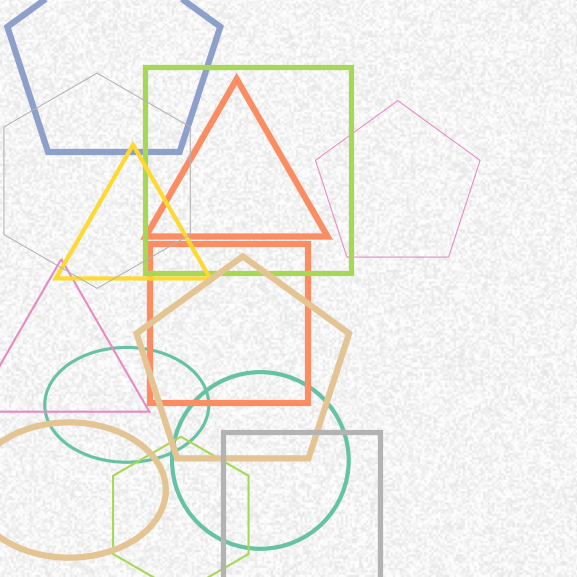[{"shape": "circle", "thickness": 2, "radius": 0.76, "center": [0.451, 0.202]}, {"shape": "oval", "thickness": 1.5, "radius": 0.71, "center": [0.22, 0.298]}, {"shape": "triangle", "thickness": 3, "radius": 0.91, "center": [0.41, 0.681]}, {"shape": "square", "thickness": 3, "radius": 0.69, "center": [0.396, 0.439]}, {"shape": "pentagon", "thickness": 3, "radius": 0.97, "center": [0.197, 0.893]}, {"shape": "triangle", "thickness": 1, "radius": 0.88, "center": [0.106, 0.374]}, {"shape": "pentagon", "thickness": 0.5, "radius": 0.75, "center": [0.689, 0.675]}, {"shape": "hexagon", "thickness": 1, "radius": 0.68, "center": [0.313, 0.108]}, {"shape": "square", "thickness": 2.5, "radius": 0.89, "center": [0.429, 0.705]}, {"shape": "triangle", "thickness": 2, "radius": 0.77, "center": [0.23, 0.594]}, {"shape": "oval", "thickness": 3, "radius": 0.84, "center": [0.12, 0.151]}, {"shape": "pentagon", "thickness": 3, "radius": 0.97, "center": [0.42, 0.362]}, {"shape": "square", "thickness": 2.5, "radius": 0.68, "center": [0.522, 0.115]}, {"shape": "hexagon", "thickness": 0.5, "radius": 0.93, "center": [0.168, 0.686]}]